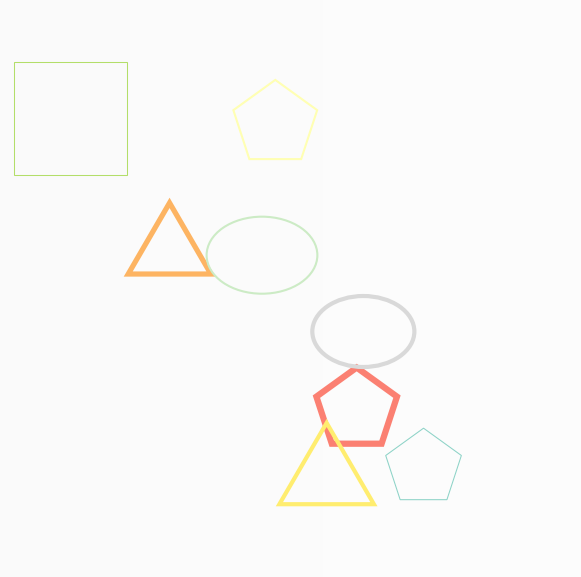[{"shape": "pentagon", "thickness": 0.5, "radius": 0.34, "center": [0.729, 0.189]}, {"shape": "pentagon", "thickness": 1, "radius": 0.38, "center": [0.474, 0.785]}, {"shape": "pentagon", "thickness": 3, "radius": 0.36, "center": [0.614, 0.29]}, {"shape": "triangle", "thickness": 2.5, "radius": 0.41, "center": [0.292, 0.566]}, {"shape": "square", "thickness": 0.5, "radius": 0.49, "center": [0.121, 0.794]}, {"shape": "oval", "thickness": 2, "radius": 0.44, "center": [0.625, 0.425]}, {"shape": "oval", "thickness": 1, "radius": 0.48, "center": [0.451, 0.557]}, {"shape": "triangle", "thickness": 2, "radius": 0.47, "center": [0.562, 0.173]}]